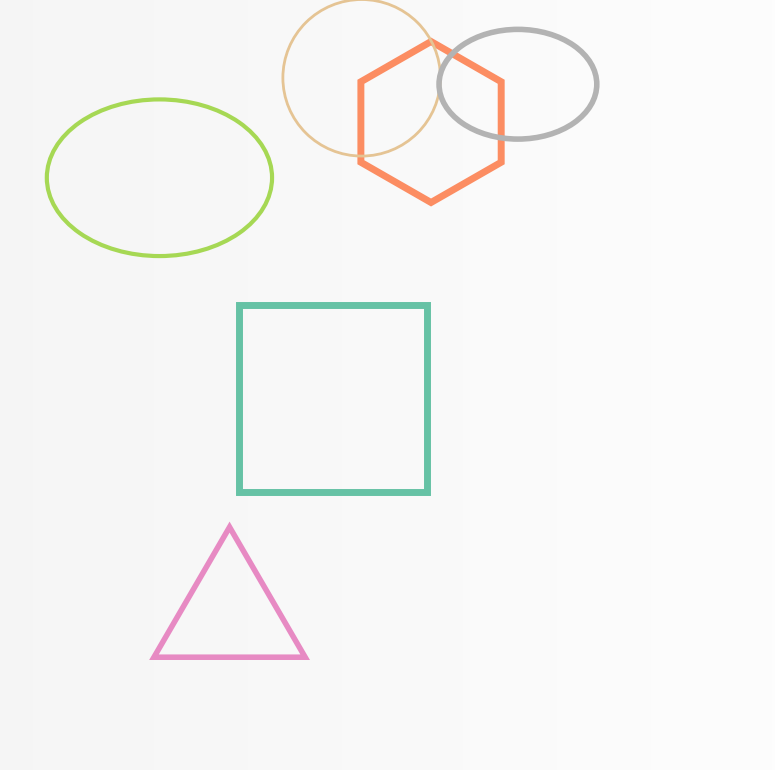[{"shape": "square", "thickness": 2.5, "radius": 0.61, "center": [0.429, 0.483]}, {"shape": "hexagon", "thickness": 2.5, "radius": 0.52, "center": [0.556, 0.842]}, {"shape": "triangle", "thickness": 2, "radius": 0.56, "center": [0.296, 0.203]}, {"shape": "oval", "thickness": 1.5, "radius": 0.73, "center": [0.206, 0.769]}, {"shape": "circle", "thickness": 1, "radius": 0.51, "center": [0.467, 0.899]}, {"shape": "oval", "thickness": 2, "radius": 0.51, "center": [0.668, 0.891]}]